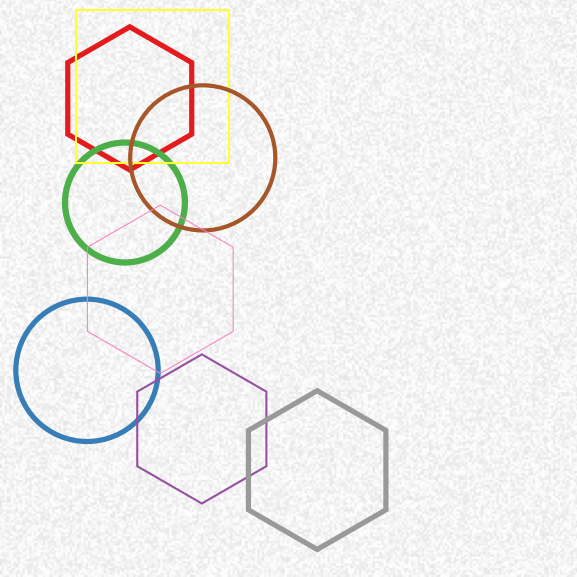[{"shape": "hexagon", "thickness": 2.5, "radius": 0.62, "center": [0.225, 0.829]}, {"shape": "circle", "thickness": 2.5, "radius": 0.62, "center": [0.151, 0.358]}, {"shape": "circle", "thickness": 3, "radius": 0.52, "center": [0.216, 0.648]}, {"shape": "hexagon", "thickness": 1, "radius": 0.65, "center": [0.349, 0.256]}, {"shape": "square", "thickness": 1, "radius": 0.66, "center": [0.264, 0.849]}, {"shape": "circle", "thickness": 2, "radius": 0.63, "center": [0.351, 0.726]}, {"shape": "hexagon", "thickness": 0.5, "radius": 0.73, "center": [0.278, 0.498]}, {"shape": "hexagon", "thickness": 2.5, "radius": 0.69, "center": [0.549, 0.185]}]